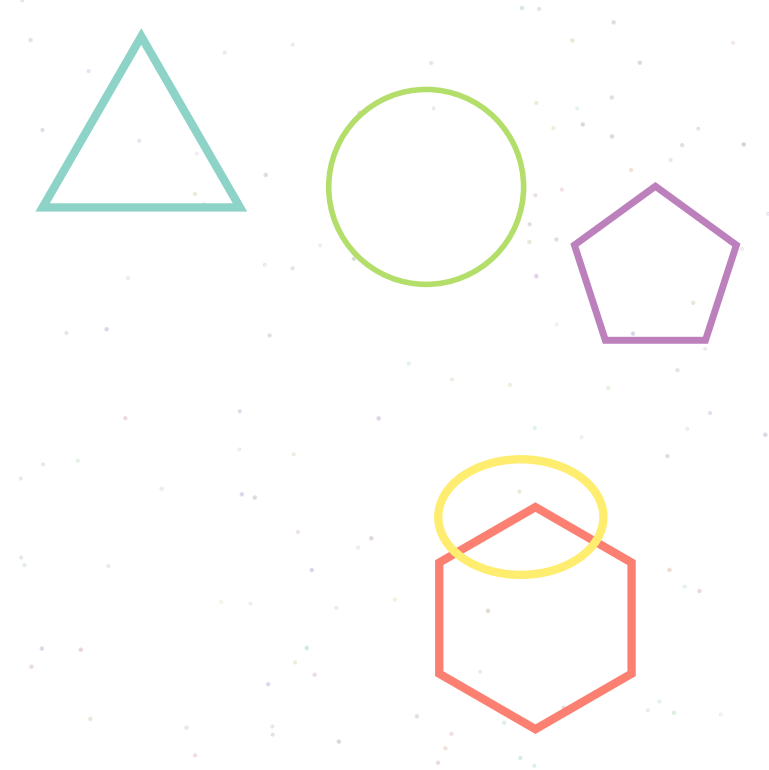[{"shape": "triangle", "thickness": 3, "radius": 0.74, "center": [0.184, 0.805]}, {"shape": "hexagon", "thickness": 3, "radius": 0.72, "center": [0.695, 0.197]}, {"shape": "circle", "thickness": 2, "radius": 0.63, "center": [0.553, 0.757]}, {"shape": "pentagon", "thickness": 2.5, "radius": 0.55, "center": [0.851, 0.648]}, {"shape": "oval", "thickness": 3, "radius": 0.54, "center": [0.676, 0.328]}]